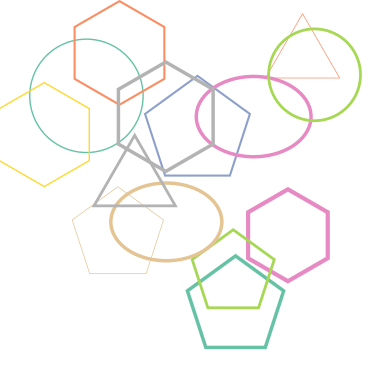[{"shape": "circle", "thickness": 1, "radius": 0.74, "center": [0.224, 0.751]}, {"shape": "pentagon", "thickness": 2.5, "radius": 0.66, "center": [0.612, 0.204]}, {"shape": "hexagon", "thickness": 1.5, "radius": 0.67, "center": [0.31, 0.863]}, {"shape": "triangle", "thickness": 0.5, "radius": 0.56, "center": [0.786, 0.853]}, {"shape": "pentagon", "thickness": 1.5, "radius": 0.72, "center": [0.513, 0.66]}, {"shape": "oval", "thickness": 2.5, "radius": 0.75, "center": [0.659, 0.697]}, {"shape": "hexagon", "thickness": 3, "radius": 0.6, "center": [0.748, 0.389]}, {"shape": "pentagon", "thickness": 2, "radius": 0.56, "center": [0.606, 0.291]}, {"shape": "circle", "thickness": 2, "radius": 0.6, "center": [0.817, 0.806]}, {"shape": "hexagon", "thickness": 1, "radius": 0.67, "center": [0.115, 0.65]}, {"shape": "pentagon", "thickness": 0.5, "radius": 0.62, "center": [0.306, 0.39]}, {"shape": "oval", "thickness": 2.5, "radius": 0.72, "center": [0.432, 0.424]}, {"shape": "triangle", "thickness": 2, "radius": 0.61, "center": [0.35, 0.526]}, {"shape": "hexagon", "thickness": 2.5, "radius": 0.71, "center": [0.431, 0.697]}]